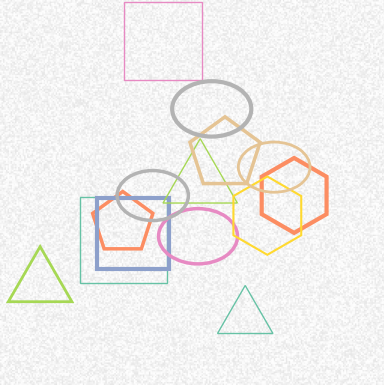[{"shape": "square", "thickness": 1, "radius": 0.56, "center": [0.321, 0.376]}, {"shape": "triangle", "thickness": 1, "radius": 0.42, "center": [0.637, 0.175]}, {"shape": "pentagon", "thickness": 2.5, "radius": 0.41, "center": [0.319, 0.42]}, {"shape": "hexagon", "thickness": 3, "radius": 0.49, "center": [0.764, 0.492]}, {"shape": "square", "thickness": 3, "radius": 0.47, "center": [0.345, 0.394]}, {"shape": "oval", "thickness": 2.5, "radius": 0.51, "center": [0.514, 0.386]}, {"shape": "square", "thickness": 1, "radius": 0.51, "center": [0.423, 0.893]}, {"shape": "triangle", "thickness": 1, "radius": 0.56, "center": [0.52, 0.528]}, {"shape": "triangle", "thickness": 2, "radius": 0.48, "center": [0.104, 0.264]}, {"shape": "hexagon", "thickness": 1.5, "radius": 0.51, "center": [0.694, 0.44]}, {"shape": "oval", "thickness": 2, "radius": 0.47, "center": [0.712, 0.566]}, {"shape": "pentagon", "thickness": 2.5, "radius": 0.48, "center": [0.584, 0.601]}, {"shape": "oval", "thickness": 3, "radius": 0.51, "center": [0.55, 0.717]}, {"shape": "oval", "thickness": 2.5, "radius": 0.46, "center": [0.397, 0.492]}]